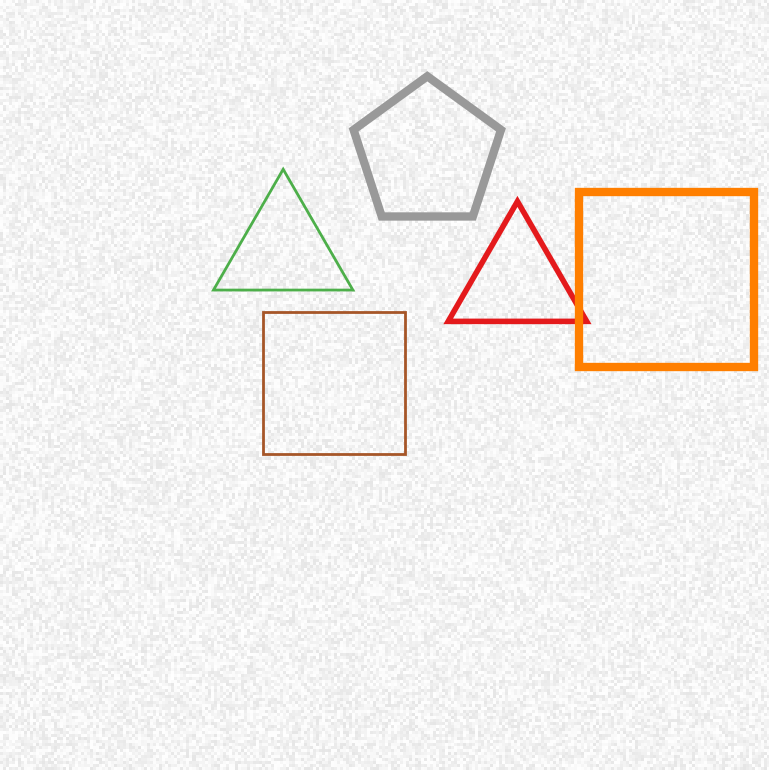[{"shape": "triangle", "thickness": 2, "radius": 0.52, "center": [0.672, 0.635]}, {"shape": "triangle", "thickness": 1, "radius": 0.52, "center": [0.368, 0.676]}, {"shape": "square", "thickness": 3, "radius": 0.57, "center": [0.865, 0.637]}, {"shape": "square", "thickness": 1, "radius": 0.46, "center": [0.433, 0.503]}, {"shape": "pentagon", "thickness": 3, "radius": 0.5, "center": [0.555, 0.8]}]